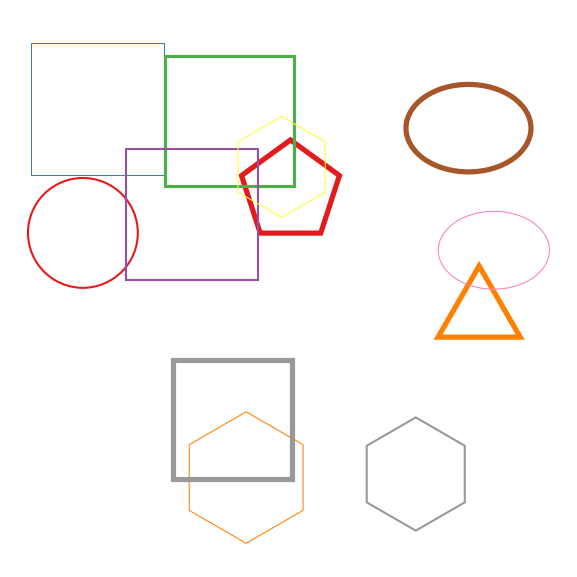[{"shape": "circle", "thickness": 1, "radius": 0.48, "center": [0.144, 0.596]}, {"shape": "pentagon", "thickness": 2.5, "radius": 0.45, "center": [0.503, 0.668]}, {"shape": "square", "thickness": 0.5, "radius": 0.57, "center": [0.169, 0.811]}, {"shape": "square", "thickness": 1.5, "radius": 0.56, "center": [0.398, 0.79]}, {"shape": "square", "thickness": 1, "radius": 0.57, "center": [0.332, 0.628]}, {"shape": "hexagon", "thickness": 0.5, "radius": 0.57, "center": [0.426, 0.172]}, {"shape": "triangle", "thickness": 2.5, "radius": 0.41, "center": [0.83, 0.456]}, {"shape": "hexagon", "thickness": 0.5, "radius": 0.44, "center": [0.488, 0.71]}, {"shape": "oval", "thickness": 2.5, "radius": 0.54, "center": [0.811, 0.777]}, {"shape": "oval", "thickness": 0.5, "radius": 0.48, "center": [0.855, 0.566]}, {"shape": "hexagon", "thickness": 1, "radius": 0.49, "center": [0.72, 0.178]}, {"shape": "square", "thickness": 2.5, "radius": 0.51, "center": [0.402, 0.272]}]